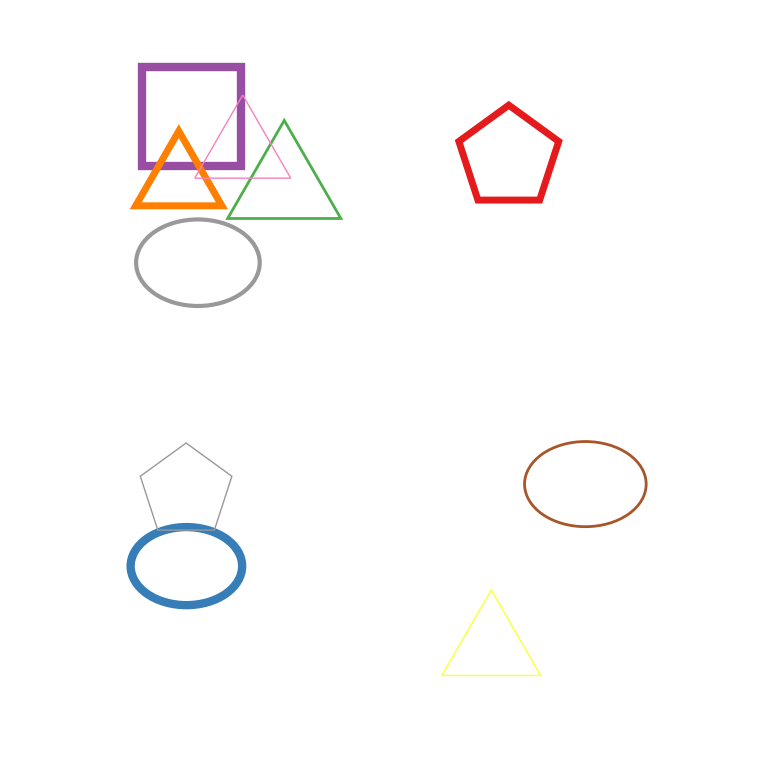[{"shape": "pentagon", "thickness": 2.5, "radius": 0.34, "center": [0.661, 0.795]}, {"shape": "oval", "thickness": 3, "radius": 0.36, "center": [0.242, 0.265]}, {"shape": "triangle", "thickness": 1, "radius": 0.42, "center": [0.369, 0.759]}, {"shape": "square", "thickness": 3, "radius": 0.32, "center": [0.249, 0.849]}, {"shape": "triangle", "thickness": 2.5, "radius": 0.32, "center": [0.232, 0.765]}, {"shape": "triangle", "thickness": 0.5, "radius": 0.37, "center": [0.638, 0.16]}, {"shape": "oval", "thickness": 1, "radius": 0.39, "center": [0.76, 0.371]}, {"shape": "triangle", "thickness": 0.5, "radius": 0.36, "center": [0.315, 0.805]}, {"shape": "pentagon", "thickness": 0.5, "radius": 0.31, "center": [0.242, 0.362]}, {"shape": "oval", "thickness": 1.5, "radius": 0.4, "center": [0.257, 0.659]}]